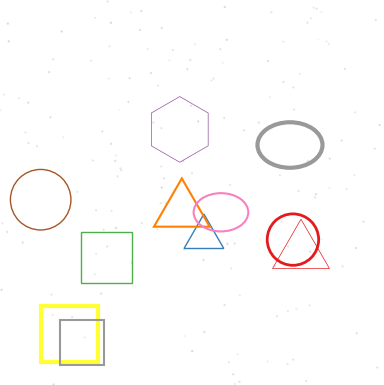[{"shape": "triangle", "thickness": 0.5, "radius": 0.43, "center": [0.782, 0.345]}, {"shape": "circle", "thickness": 2, "radius": 0.33, "center": [0.761, 0.378]}, {"shape": "triangle", "thickness": 1, "radius": 0.3, "center": [0.53, 0.384]}, {"shape": "square", "thickness": 1, "radius": 0.33, "center": [0.277, 0.332]}, {"shape": "hexagon", "thickness": 0.5, "radius": 0.43, "center": [0.467, 0.664]}, {"shape": "triangle", "thickness": 1.5, "radius": 0.42, "center": [0.472, 0.453]}, {"shape": "square", "thickness": 3, "radius": 0.37, "center": [0.18, 0.133]}, {"shape": "circle", "thickness": 1, "radius": 0.39, "center": [0.106, 0.481]}, {"shape": "oval", "thickness": 1.5, "radius": 0.35, "center": [0.574, 0.449]}, {"shape": "square", "thickness": 1.5, "radius": 0.29, "center": [0.213, 0.11]}, {"shape": "oval", "thickness": 3, "radius": 0.42, "center": [0.753, 0.623]}]